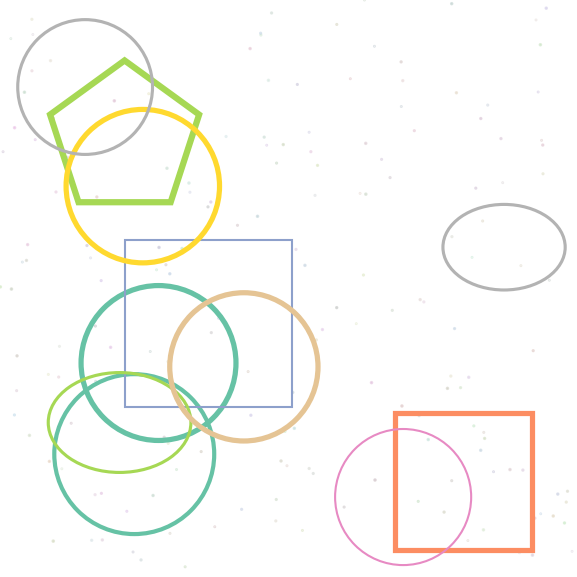[{"shape": "circle", "thickness": 2, "radius": 0.69, "center": [0.232, 0.213]}, {"shape": "circle", "thickness": 2.5, "radius": 0.67, "center": [0.274, 0.371]}, {"shape": "square", "thickness": 2.5, "radius": 0.59, "center": [0.802, 0.165]}, {"shape": "square", "thickness": 1, "radius": 0.72, "center": [0.361, 0.44]}, {"shape": "circle", "thickness": 1, "radius": 0.59, "center": [0.698, 0.138]}, {"shape": "oval", "thickness": 1.5, "radius": 0.62, "center": [0.207, 0.268]}, {"shape": "pentagon", "thickness": 3, "radius": 0.68, "center": [0.216, 0.759]}, {"shape": "circle", "thickness": 2.5, "radius": 0.66, "center": [0.247, 0.677]}, {"shape": "circle", "thickness": 2.5, "radius": 0.64, "center": [0.422, 0.364]}, {"shape": "oval", "thickness": 1.5, "radius": 0.53, "center": [0.873, 0.571]}, {"shape": "circle", "thickness": 1.5, "radius": 0.58, "center": [0.147, 0.848]}]